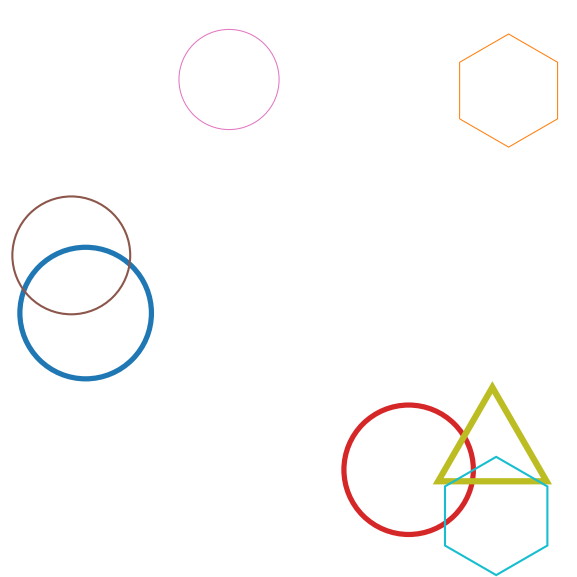[{"shape": "circle", "thickness": 2.5, "radius": 0.57, "center": [0.148, 0.457]}, {"shape": "hexagon", "thickness": 0.5, "radius": 0.49, "center": [0.881, 0.842]}, {"shape": "circle", "thickness": 2.5, "radius": 0.56, "center": [0.708, 0.186]}, {"shape": "circle", "thickness": 1, "radius": 0.51, "center": [0.123, 0.557]}, {"shape": "circle", "thickness": 0.5, "radius": 0.43, "center": [0.397, 0.861]}, {"shape": "triangle", "thickness": 3, "radius": 0.54, "center": [0.853, 0.22]}, {"shape": "hexagon", "thickness": 1, "radius": 0.51, "center": [0.859, 0.106]}]